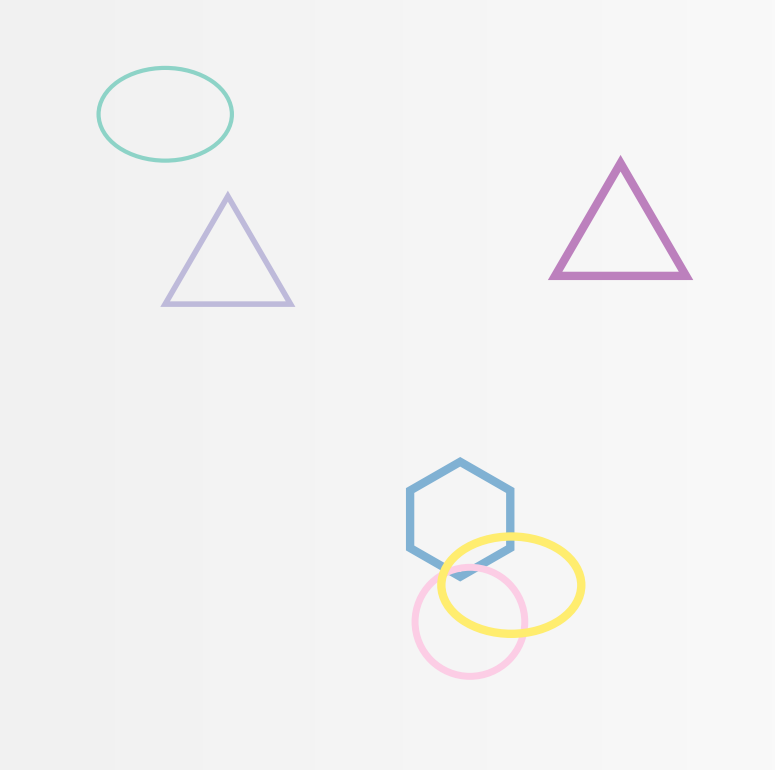[{"shape": "oval", "thickness": 1.5, "radius": 0.43, "center": [0.213, 0.852]}, {"shape": "triangle", "thickness": 2, "radius": 0.47, "center": [0.294, 0.652]}, {"shape": "hexagon", "thickness": 3, "radius": 0.37, "center": [0.594, 0.326]}, {"shape": "circle", "thickness": 2.5, "radius": 0.35, "center": [0.606, 0.192]}, {"shape": "triangle", "thickness": 3, "radius": 0.49, "center": [0.801, 0.69]}, {"shape": "oval", "thickness": 3, "radius": 0.45, "center": [0.66, 0.24]}]